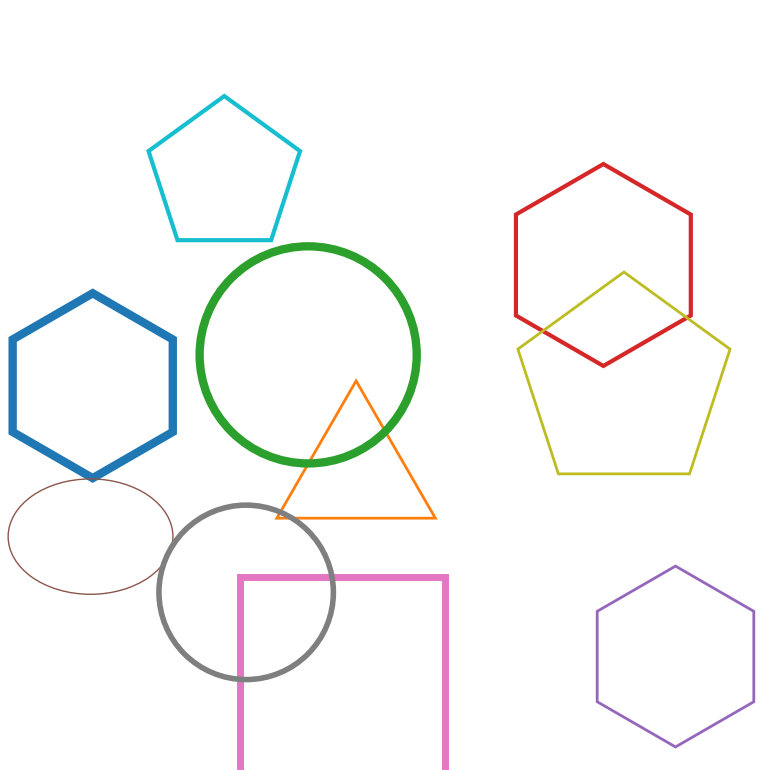[{"shape": "hexagon", "thickness": 3, "radius": 0.6, "center": [0.12, 0.499]}, {"shape": "triangle", "thickness": 1, "radius": 0.59, "center": [0.462, 0.386]}, {"shape": "circle", "thickness": 3, "radius": 0.7, "center": [0.4, 0.539]}, {"shape": "hexagon", "thickness": 1.5, "radius": 0.66, "center": [0.784, 0.656]}, {"shape": "hexagon", "thickness": 1, "radius": 0.59, "center": [0.877, 0.147]}, {"shape": "oval", "thickness": 0.5, "radius": 0.54, "center": [0.118, 0.303]}, {"shape": "square", "thickness": 2.5, "radius": 0.67, "center": [0.445, 0.117]}, {"shape": "circle", "thickness": 2, "radius": 0.57, "center": [0.32, 0.231]}, {"shape": "pentagon", "thickness": 1, "radius": 0.72, "center": [0.81, 0.502]}, {"shape": "pentagon", "thickness": 1.5, "radius": 0.52, "center": [0.291, 0.772]}]